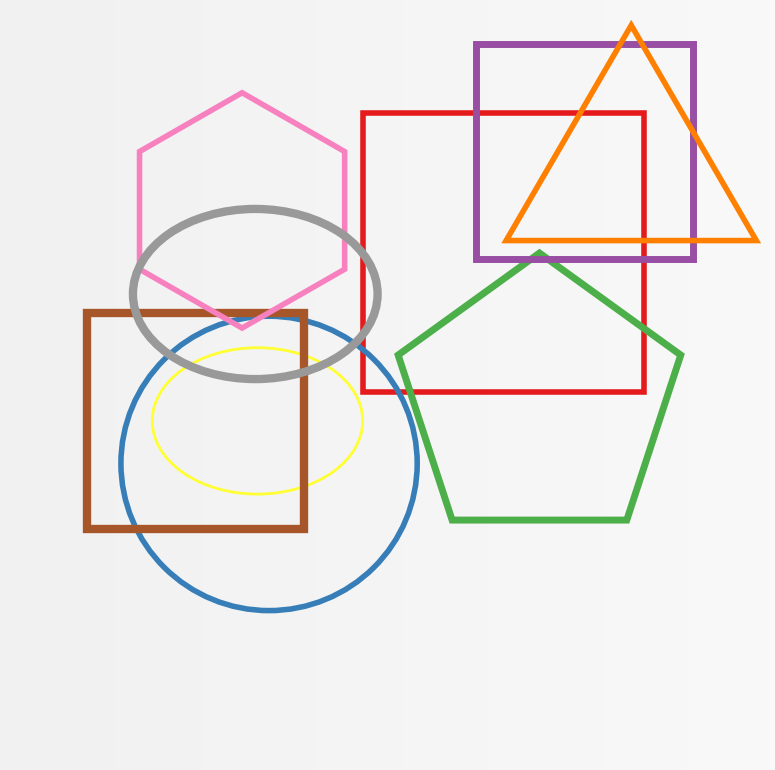[{"shape": "square", "thickness": 2, "radius": 0.91, "center": [0.649, 0.672]}, {"shape": "circle", "thickness": 2, "radius": 0.96, "center": [0.347, 0.398]}, {"shape": "pentagon", "thickness": 2.5, "radius": 0.96, "center": [0.696, 0.48]}, {"shape": "square", "thickness": 2.5, "radius": 0.7, "center": [0.754, 0.803]}, {"shape": "triangle", "thickness": 2, "radius": 0.93, "center": [0.814, 0.781]}, {"shape": "oval", "thickness": 1, "radius": 0.68, "center": [0.332, 0.453]}, {"shape": "square", "thickness": 3, "radius": 0.7, "center": [0.253, 0.453]}, {"shape": "hexagon", "thickness": 2, "radius": 0.76, "center": [0.312, 0.727]}, {"shape": "oval", "thickness": 3, "radius": 0.79, "center": [0.329, 0.618]}]